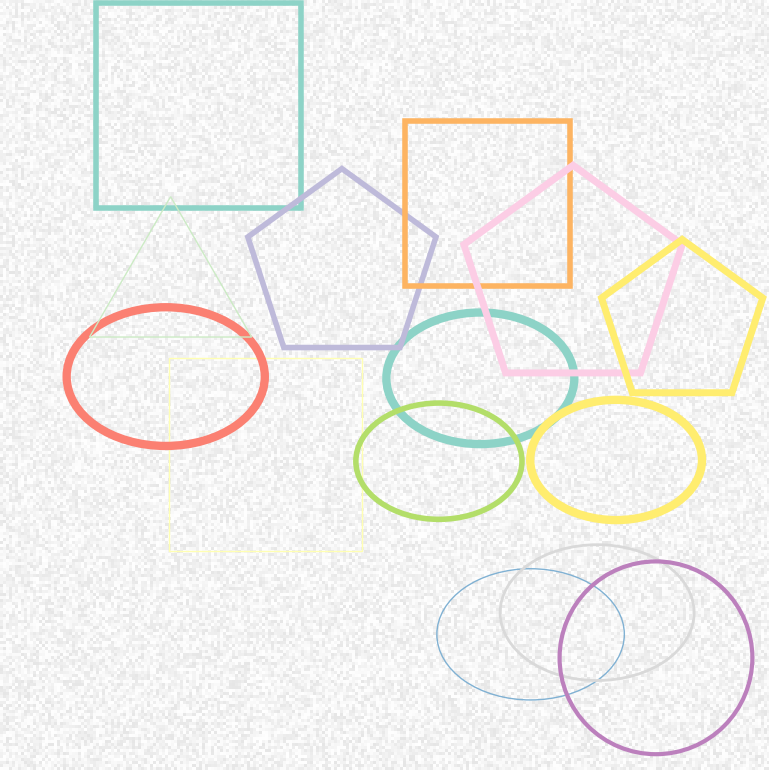[{"shape": "square", "thickness": 2, "radius": 0.67, "center": [0.258, 0.863]}, {"shape": "oval", "thickness": 3, "radius": 0.61, "center": [0.624, 0.509]}, {"shape": "square", "thickness": 0.5, "radius": 0.63, "center": [0.345, 0.409]}, {"shape": "pentagon", "thickness": 2, "radius": 0.64, "center": [0.444, 0.653]}, {"shape": "oval", "thickness": 3, "radius": 0.64, "center": [0.215, 0.511]}, {"shape": "oval", "thickness": 0.5, "radius": 0.61, "center": [0.689, 0.176]}, {"shape": "square", "thickness": 2, "radius": 0.54, "center": [0.633, 0.736]}, {"shape": "oval", "thickness": 2, "radius": 0.54, "center": [0.57, 0.401]}, {"shape": "pentagon", "thickness": 2.5, "radius": 0.75, "center": [0.744, 0.636]}, {"shape": "oval", "thickness": 1, "radius": 0.63, "center": [0.775, 0.204]}, {"shape": "circle", "thickness": 1.5, "radius": 0.63, "center": [0.852, 0.146]}, {"shape": "triangle", "thickness": 0.5, "radius": 0.61, "center": [0.222, 0.623]}, {"shape": "oval", "thickness": 3, "radius": 0.56, "center": [0.8, 0.403]}, {"shape": "pentagon", "thickness": 2.5, "radius": 0.55, "center": [0.886, 0.579]}]